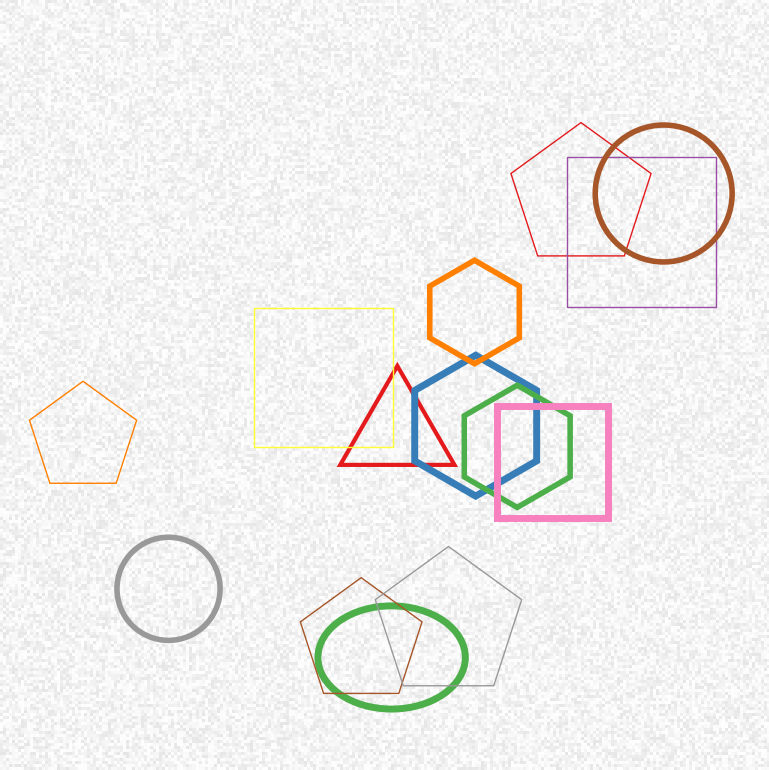[{"shape": "triangle", "thickness": 1.5, "radius": 0.43, "center": [0.516, 0.439]}, {"shape": "pentagon", "thickness": 0.5, "radius": 0.48, "center": [0.755, 0.745]}, {"shape": "hexagon", "thickness": 2.5, "radius": 0.46, "center": [0.618, 0.447]}, {"shape": "oval", "thickness": 2.5, "radius": 0.48, "center": [0.509, 0.146]}, {"shape": "hexagon", "thickness": 2, "radius": 0.4, "center": [0.672, 0.42]}, {"shape": "square", "thickness": 0.5, "radius": 0.48, "center": [0.833, 0.699]}, {"shape": "hexagon", "thickness": 2, "radius": 0.34, "center": [0.616, 0.595]}, {"shape": "pentagon", "thickness": 0.5, "radius": 0.37, "center": [0.108, 0.432]}, {"shape": "square", "thickness": 0.5, "radius": 0.45, "center": [0.42, 0.51]}, {"shape": "pentagon", "thickness": 0.5, "radius": 0.42, "center": [0.469, 0.167]}, {"shape": "circle", "thickness": 2, "radius": 0.44, "center": [0.862, 0.749]}, {"shape": "square", "thickness": 2.5, "radius": 0.36, "center": [0.718, 0.4]}, {"shape": "pentagon", "thickness": 0.5, "radius": 0.5, "center": [0.582, 0.19]}, {"shape": "circle", "thickness": 2, "radius": 0.33, "center": [0.219, 0.235]}]